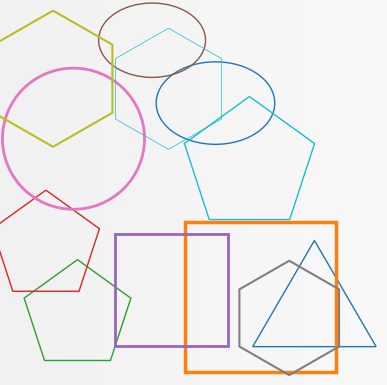[{"shape": "triangle", "thickness": 1, "radius": 0.92, "center": [0.811, 0.192]}, {"shape": "oval", "thickness": 1, "radius": 0.77, "center": [0.556, 0.732]}, {"shape": "square", "thickness": 2.5, "radius": 0.97, "center": [0.672, 0.229]}, {"shape": "pentagon", "thickness": 1, "radius": 0.72, "center": [0.2, 0.181]}, {"shape": "pentagon", "thickness": 1, "radius": 0.73, "center": [0.119, 0.361]}, {"shape": "square", "thickness": 2, "radius": 0.73, "center": [0.442, 0.246]}, {"shape": "oval", "thickness": 1, "radius": 0.69, "center": [0.392, 0.896]}, {"shape": "circle", "thickness": 2, "radius": 0.92, "center": [0.19, 0.64]}, {"shape": "hexagon", "thickness": 1.5, "radius": 0.74, "center": [0.746, 0.174]}, {"shape": "hexagon", "thickness": 1.5, "radius": 0.88, "center": [0.137, 0.796]}, {"shape": "hexagon", "thickness": 0.5, "radius": 0.79, "center": [0.435, 0.769]}, {"shape": "pentagon", "thickness": 1, "radius": 0.88, "center": [0.644, 0.573]}]